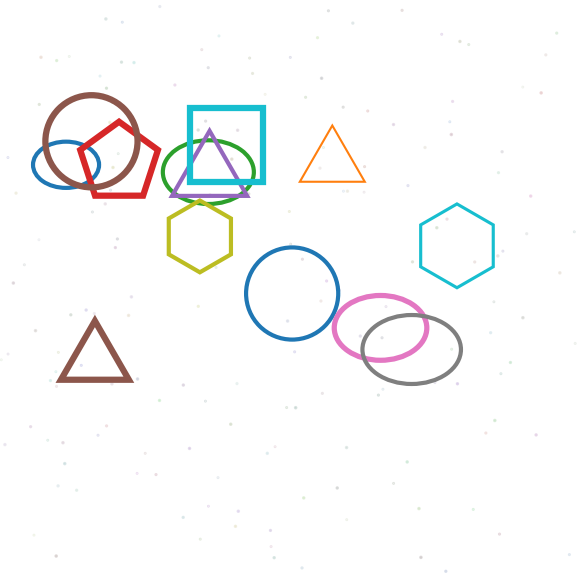[{"shape": "circle", "thickness": 2, "radius": 0.4, "center": [0.506, 0.491]}, {"shape": "oval", "thickness": 2, "radius": 0.29, "center": [0.114, 0.714]}, {"shape": "triangle", "thickness": 1, "radius": 0.32, "center": [0.575, 0.717]}, {"shape": "oval", "thickness": 2, "radius": 0.39, "center": [0.361, 0.701]}, {"shape": "pentagon", "thickness": 3, "radius": 0.35, "center": [0.206, 0.718]}, {"shape": "triangle", "thickness": 2, "radius": 0.38, "center": [0.363, 0.697]}, {"shape": "triangle", "thickness": 3, "radius": 0.34, "center": [0.164, 0.376]}, {"shape": "circle", "thickness": 3, "radius": 0.4, "center": [0.158, 0.754]}, {"shape": "oval", "thickness": 2.5, "radius": 0.4, "center": [0.659, 0.431]}, {"shape": "oval", "thickness": 2, "radius": 0.43, "center": [0.713, 0.394]}, {"shape": "hexagon", "thickness": 2, "radius": 0.31, "center": [0.346, 0.59]}, {"shape": "square", "thickness": 3, "radius": 0.32, "center": [0.392, 0.748]}, {"shape": "hexagon", "thickness": 1.5, "radius": 0.36, "center": [0.791, 0.573]}]